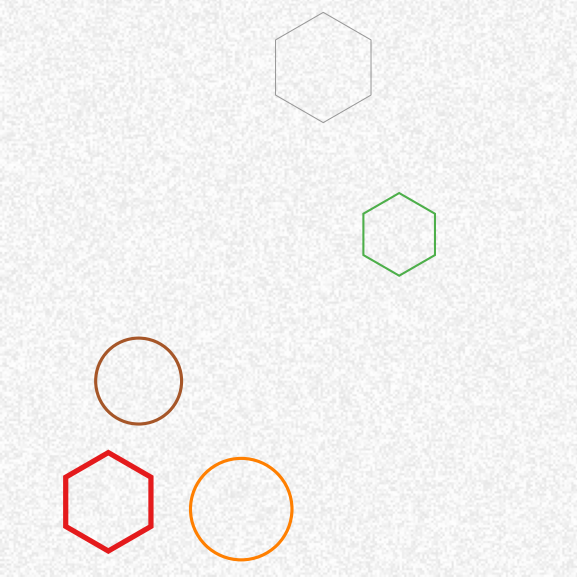[{"shape": "hexagon", "thickness": 2.5, "radius": 0.43, "center": [0.188, 0.13]}, {"shape": "hexagon", "thickness": 1, "radius": 0.36, "center": [0.691, 0.593]}, {"shape": "circle", "thickness": 1.5, "radius": 0.44, "center": [0.418, 0.118]}, {"shape": "circle", "thickness": 1.5, "radius": 0.37, "center": [0.24, 0.339]}, {"shape": "hexagon", "thickness": 0.5, "radius": 0.48, "center": [0.56, 0.882]}]